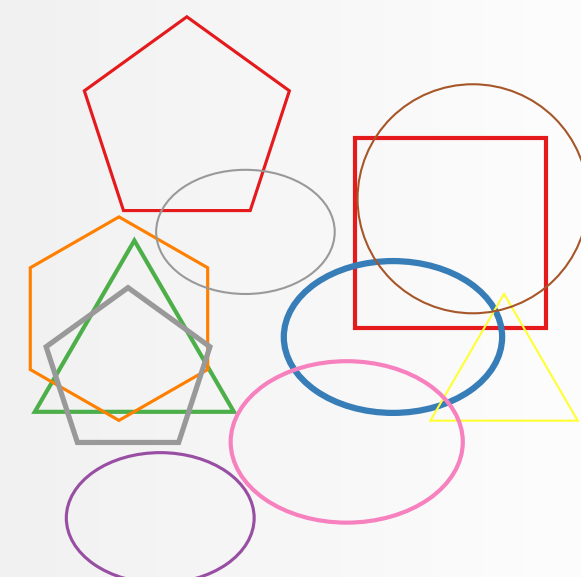[{"shape": "square", "thickness": 2, "radius": 0.82, "center": [0.774, 0.596]}, {"shape": "pentagon", "thickness": 1.5, "radius": 0.93, "center": [0.321, 0.785]}, {"shape": "oval", "thickness": 3, "radius": 0.94, "center": [0.676, 0.416]}, {"shape": "triangle", "thickness": 2, "radius": 0.99, "center": [0.231, 0.385]}, {"shape": "oval", "thickness": 1.5, "radius": 0.81, "center": [0.276, 0.102]}, {"shape": "hexagon", "thickness": 1.5, "radius": 0.88, "center": [0.205, 0.447]}, {"shape": "triangle", "thickness": 1, "radius": 0.73, "center": [0.867, 0.344]}, {"shape": "circle", "thickness": 1, "radius": 0.99, "center": [0.813, 0.655]}, {"shape": "oval", "thickness": 2, "radius": 1.0, "center": [0.597, 0.234]}, {"shape": "oval", "thickness": 1, "radius": 0.77, "center": [0.422, 0.598]}, {"shape": "pentagon", "thickness": 2.5, "radius": 0.74, "center": [0.22, 0.353]}]